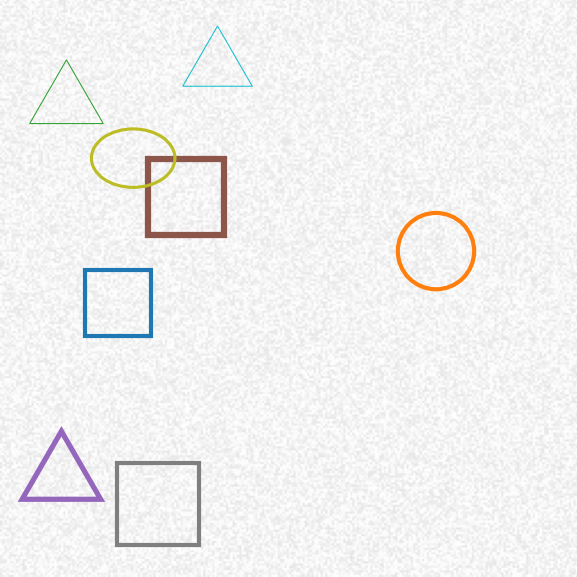[{"shape": "square", "thickness": 2, "radius": 0.29, "center": [0.204, 0.474]}, {"shape": "circle", "thickness": 2, "radius": 0.33, "center": [0.755, 0.564]}, {"shape": "triangle", "thickness": 0.5, "radius": 0.37, "center": [0.115, 0.822]}, {"shape": "triangle", "thickness": 2.5, "radius": 0.39, "center": [0.106, 0.174]}, {"shape": "square", "thickness": 3, "radius": 0.33, "center": [0.323, 0.658]}, {"shape": "square", "thickness": 2, "radius": 0.36, "center": [0.274, 0.126]}, {"shape": "oval", "thickness": 1.5, "radius": 0.36, "center": [0.231, 0.725]}, {"shape": "triangle", "thickness": 0.5, "radius": 0.35, "center": [0.377, 0.885]}]